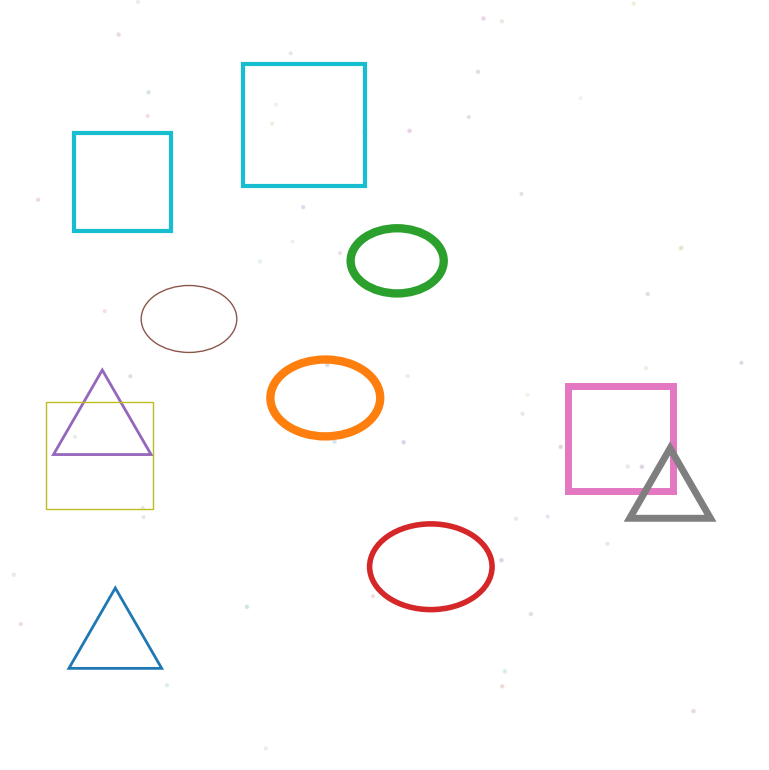[{"shape": "triangle", "thickness": 1, "radius": 0.35, "center": [0.15, 0.167]}, {"shape": "oval", "thickness": 3, "radius": 0.36, "center": [0.422, 0.483]}, {"shape": "oval", "thickness": 3, "radius": 0.3, "center": [0.516, 0.661]}, {"shape": "oval", "thickness": 2, "radius": 0.4, "center": [0.56, 0.264]}, {"shape": "triangle", "thickness": 1, "radius": 0.37, "center": [0.133, 0.446]}, {"shape": "oval", "thickness": 0.5, "radius": 0.31, "center": [0.245, 0.586]}, {"shape": "square", "thickness": 2.5, "radius": 0.34, "center": [0.806, 0.431]}, {"shape": "triangle", "thickness": 2.5, "radius": 0.3, "center": [0.87, 0.357]}, {"shape": "square", "thickness": 0.5, "radius": 0.35, "center": [0.13, 0.409]}, {"shape": "square", "thickness": 1.5, "radius": 0.32, "center": [0.159, 0.763]}, {"shape": "square", "thickness": 1.5, "radius": 0.4, "center": [0.394, 0.838]}]